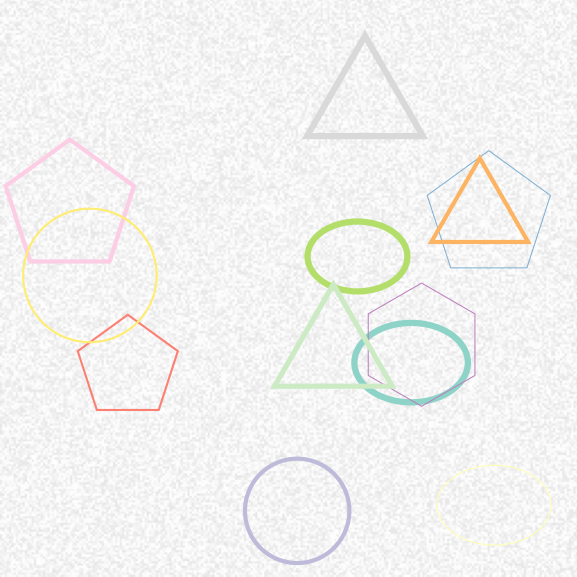[{"shape": "oval", "thickness": 3, "radius": 0.49, "center": [0.712, 0.371]}, {"shape": "oval", "thickness": 0.5, "radius": 0.49, "center": [0.856, 0.124]}, {"shape": "circle", "thickness": 2, "radius": 0.45, "center": [0.515, 0.115]}, {"shape": "pentagon", "thickness": 1, "radius": 0.46, "center": [0.221, 0.363]}, {"shape": "pentagon", "thickness": 0.5, "radius": 0.56, "center": [0.846, 0.626]}, {"shape": "triangle", "thickness": 2, "radius": 0.48, "center": [0.831, 0.629]}, {"shape": "oval", "thickness": 3, "radius": 0.43, "center": [0.619, 0.555]}, {"shape": "pentagon", "thickness": 2, "radius": 0.58, "center": [0.121, 0.641]}, {"shape": "triangle", "thickness": 3, "radius": 0.58, "center": [0.632, 0.821]}, {"shape": "hexagon", "thickness": 0.5, "radius": 0.53, "center": [0.73, 0.402]}, {"shape": "triangle", "thickness": 2.5, "radius": 0.59, "center": [0.577, 0.389]}, {"shape": "circle", "thickness": 1, "radius": 0.58, "center": [0.156, 0.522]}]